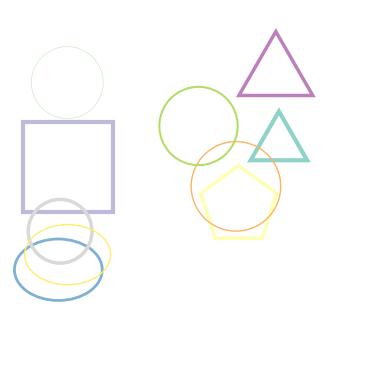[{"shape": "triangle", "thickness": 3, "radius": 0.42, "center": [0.724, 0.626]}, {"shape": "pentagon", "thickness": 2.5, "radius": 0.52, "center": [0.62, 0.466]}, {"shape": "square", "thickness": 3, "radius": 0.59, "center": [0.176, 0.566]}, {"shape": "oval", "thickness": 2, "radius": 0.57, "center": [0.152, 0.299]}, {"shape": "circle", "thickness": 1, "radius": 0.58, "center": [0.613, 0.516]}, {"shape": "circle", "thickness": 1.5, "radius": 0.51, "center": [0.516, 0.673]}, {"shape": "circle", "thickness": 2.5, "radius": 0.41, "center": [0.156, 0.399]}, {"shape": "triangle", "thickness": 2.5, "radius": 0.55, "center": [0.716, 0.807]}, {"shape": "circle", "thickness": 0.5, "radius": 0.47, "center": [0.175, 0.786]}, {"shape": "oval", "thickness": 1, "radius": 0.56, "center": [0.176, 0.338]}]